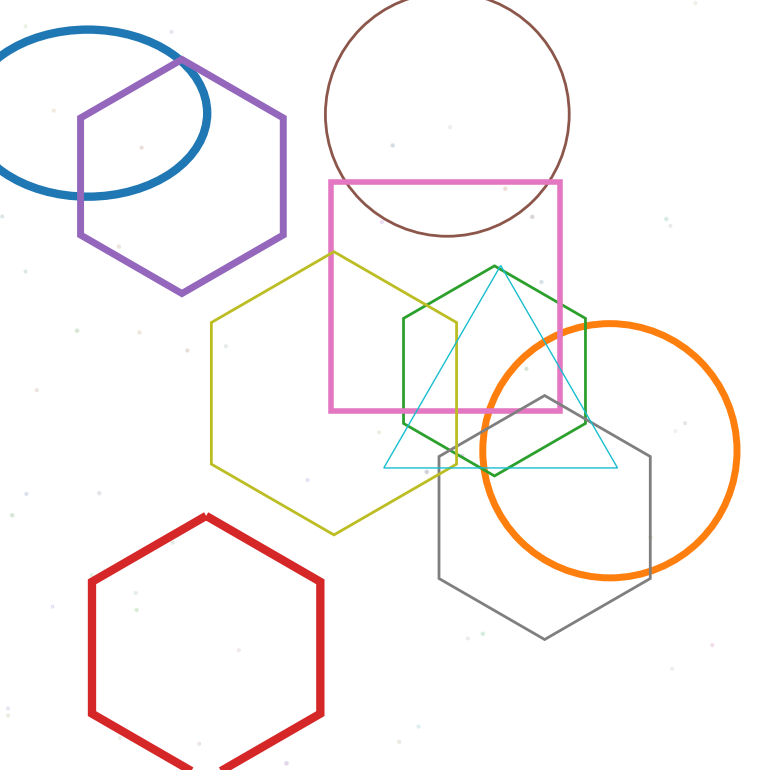[{"shape": "oval", "thickness": 3, "radius": 0.77, "center": [0.114, 0.853]}, {"shape": "circle", "thickness": 2.5, "radius": 0.83, "center": [0.792, 0.415]}, {"shape": "hexagon", "thickness": 1, "radius": 0.68, "center": [0.642, 0.518]}, {"shape": "hexagon", "thickness": 3, "radius": 0.86, "center": [0.268, 0.159]}, {"shape": "hexagon", "thickness": 2.5, "radius": 0.76, "center": [0.236, 0.771]}, {"shape": "circle", "thickness": 1, "radius": 0.79, "center": [0.581, 0.851]}, {"shape": "square", "thickness": 2, "radius": 0.74, "center": [0.579, 0.614]}, {"shape": "hexagon", "thickness": 1, "radius": 0.79, "center": [0.707, 0.328]}, {"shape": "hexagon", "thickness": 1, "radius": 0.92, "center": [0.434, 0.489]}, {"shape": "triangle", "thickness": 0.5, "radius": 0.88, "center": [0.65, 0.48]}]